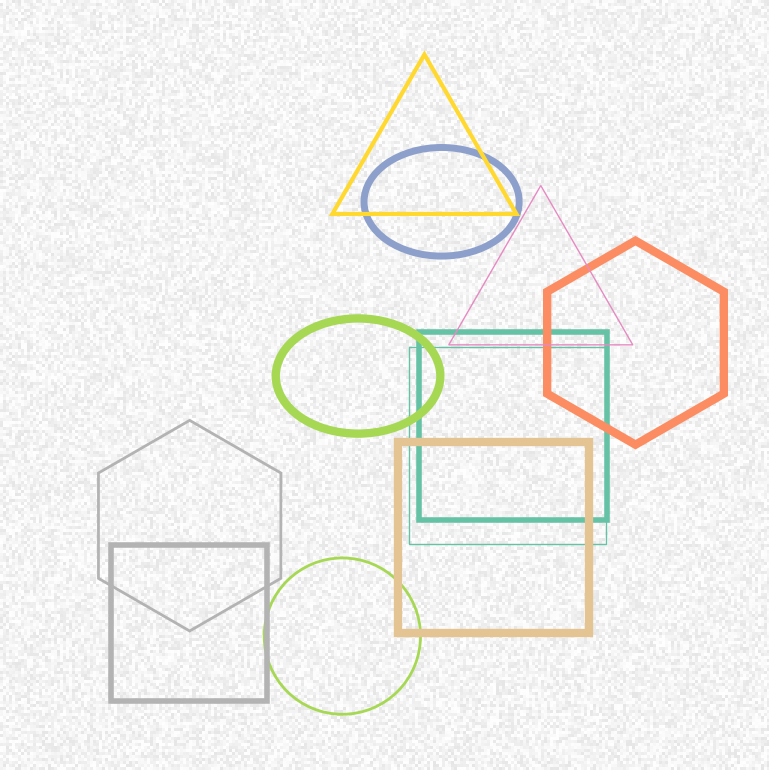[{"shape": "square", "thickness": 0.5, "radius": 0.64, "center": [0.659, 0.421]}, {"shape": "square", "thickness": 2, "radius": 0.61, "center": [0.666, 0.446]}, {"shape": "hexagon", "thickness": 3, "radius": 0.66, "center": [0.825, 0.555]}, {"shape": "oval", "thickness": 2.5, "radius": 0.5, "center": [0.574, 0.738]}, {"shape": "triangle", "thickness": 0.5, "radius": 0.69, "center": [0.702, 0.621]}, {"shape": "oval", "thickness": 3, "radius": 0.53, "center": [0.465, 0.512]}, {"shape": "circle", "thickness": 1, "radius": 0.51, "center": [0.445, 0.174]}, {"shape": "triangle", "thickness": 1.5, "radius": 0.69, "center": [0.551, 0.791]}, {"shape": "square", "thickness": 3, "radius": 0.62, "center": [0.641, 0.302]}, {"shape": "hexagon", "thickness": 1, "radius": 0.68, "center": [0.246, 0.317]}, {"shape": "square", "thickness": 2, "radius": 0.51, "center": [0.245, 0.191]}]